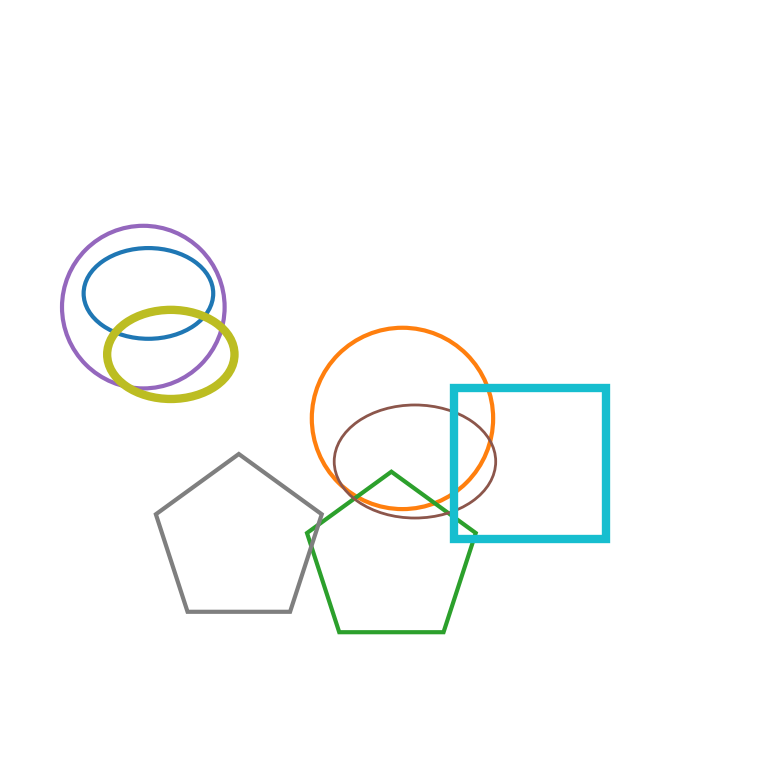[{"shape": "oval", "thickness": 1.5, "radius": 0.42, "center": [0.193, 0.619]}, {"shape": "circle", "thickness": 1.5, "radius": 0.59, "center": [0.523, 0.457]}, {"shape": "pentagon", "thickness": 1.5, "radius": 0.58, "center": [0.508, 0.272]}, {"shape": "circle", "thickness": 1.5, "radius": 0.53, "center": [0.186, 0.601]}, {"shape": "oval", "thickness": 1, "radius": 0.52, "center": [0.539, 0.401]}, {"shape": "pentagon", "thickness": 1.5, "radius": 0.57, "center": [0.31, 0.297]}, {"shape": "oval", "thickness": 3, "radius": 0.41, "center": [0.222, 0.54]}, {"shape": "square", "thickness": 3, "radius": 0.49, "center": [0.688, 0.398]}]